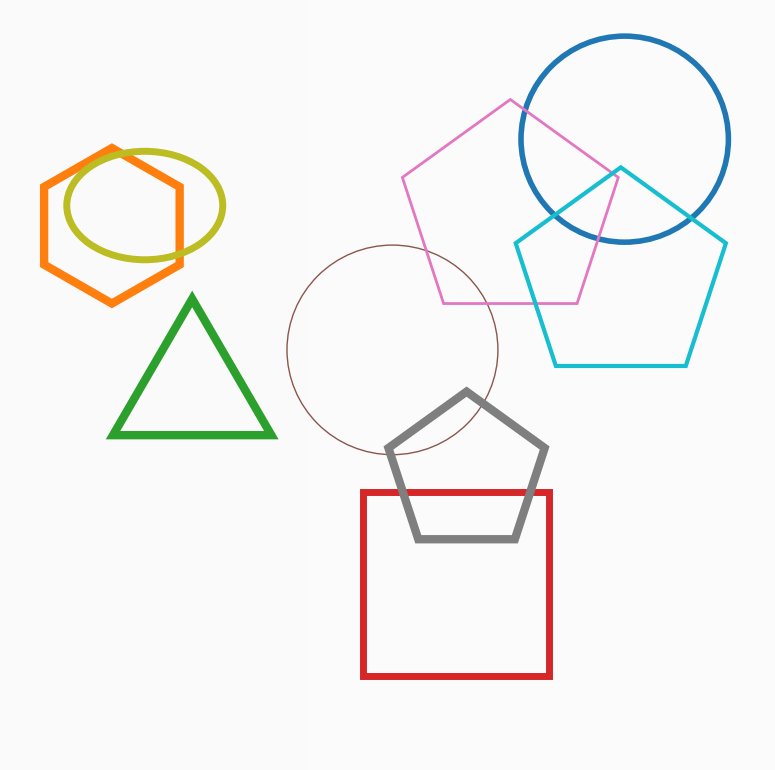[{"shape": "circle", "thickness": 2, "radius": 0.67, "center": [0.806, 0.819]}, {"shape": "hexagon", "thickness": 3, "radius": 0.5, "center": [0.144, 0.707]}, {"shape": "triangle", "thickness": 3, "radius": 0.59, "center": [0.248, 0.494]}, {"shape": "square", "thickness": 2.5, "radius": 0.6, "center": [0.588, 0.242]}, {"shape": "circle", "thickness": 0.5, "radius": 0.68, "center": [0.506, 0.546]}, {"shape": "pentagon", "thickness": 1, "radius": 0.73, "center": [0.658, 0.724]}, {"shape": "pentagon", "thickness": 3, "radius": 0.53, "center": [0.602, 0.385]}, {"shape": "oval", "thickness": 2.5, "radius": 0.5, "center": [0.187, 0.733]}, {"shape": "pentagon", "thickness": 1.5, "radius": 0.71, "center": [0.801, 0.64]}]